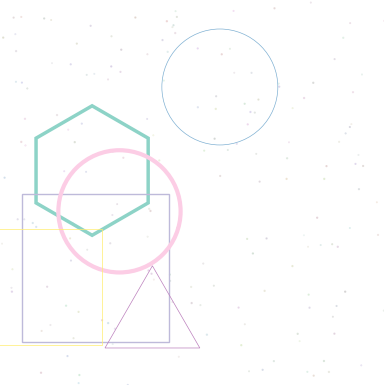[{"shape": "hexagon", "thickness": 2.5, "radius": 0.84, "center": [0.239, 0.557]}, {"shape": "square", "thickness": 1, "radius": 0.96, "center": [0.248, 0.304]}, {"shape": "circle", "thickness": 0.5, "radius": 0.75, "center": [0.571, 0.774]}, {"shape": "circle", "thickness": 3, "radius": 0.79, "center": [0.31, 0.451]}, {"shape": "triangle", "thickness": 0.5, "radius": 0.71, "center": [0.396, 0.167]}, {"shape": "square", "thickness": 0.5, "radius": 0.76, "center": [0.113, 0.255]}]